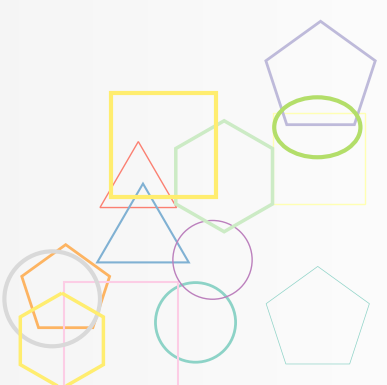[{"shape": "circle", "thickness": 2, "radius": 0.52, "center": [0.505, 0.163]}, {"shape": "pentagon", "thickness": 0.5, "radius": 0.7, "center": [0.82, 0.168]}, {"shape": "square", "thickness": 1, "radius": 0.59, "center": [0.822, 0.589]}, {"shape": "pentagon", "thickness": 2, "radius": 0.74, "center": [0.827, 0.796]}, {"shape": "triangle", "thickness": 1, "radius": 0.57, "center": [0.357, 0.518]}, {"shape": "triangle", "thickness": 1.5, "radius": 0.68, "center": [0.369, 0.387]}, {"shape": "pentagon", "thickness": 2, "radius": 0.6, "center": [0.17, 0.245]}, {"shape": "oval", "thickness": 3, "radius": 0.56, "center": [0.819, 0.669]}, {"shape": "square", "thickness": 1.5, "radius": 0.74, "center": [0.313, 0.12]}, {"shape": "circle", "thickness": 3, "radius": 0.62, "center": [0.135, 0.224]}, {"shape": "circle", "thickness": 1, "radius": 0.51, "center": [0.548, 0.325]}, {"shape": "hexagon", "thickness": 2.5, "radius": 0.72, "center": [0.578, 0.542]}, {"shape": "hexagon", "thickness": 2.5, "radius": 0.62, "center": [0.16, 0.115]}, {"shape": "square", "thickness": 3, "radius": 0.68, "center": [0.422, 0.624]}]